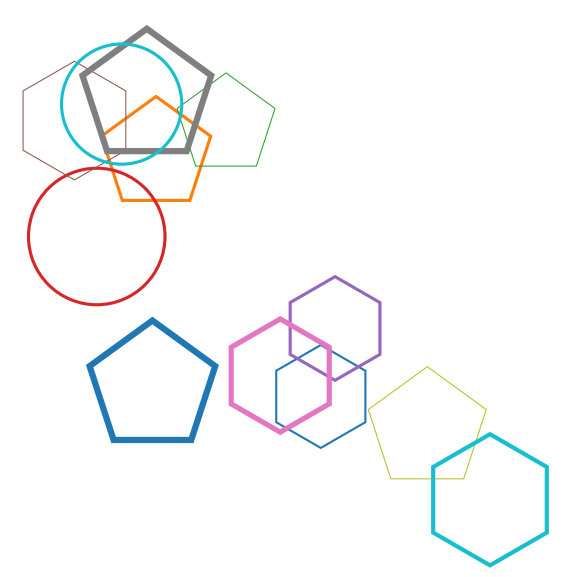[{"shape": "pentagon", "thickness": 3, "radius": 0.57, "center": [0.264, 0.33]}, {"shape": "hexagon", "thickness": 1, "radius": 0.45, "center": [0.556, 0.313]}, {"shape": "pentagon", "thickness": 1.5, "radius": 0.5, "center": [0.27, 0.733]}, {"shape": "pentagon", "thickness": 0.5, "radius": 0.45, "center": [0.391, 0.784]}, {"shape": "circle", "thickness": 1.5, "radius": 0.59, "center": [0.168, 0.59]}, {"shape": "hexagon", "thickness": 1.5, "radius": 0.45, "center": [0.58, 0.43]}, {"shape": "hexagon", "thickness": 0.5, "radius": 0.51, "center": [0.129, 0.79]}, {"shape": "hexagon", "thickness": 2.5, "radius": 0.49, "center": [0.485, 0.349]}, {"shape": "pentagon", "thickness": 3, "radius": 0.59, "center": [0.254, 0.832]}, {"shape": "pentagon", "thickness": 0.5, "radius": 0.54, "center": [0.74, 0.257]}, {"shape": "circle", "thickness": 1.5, "radius": 0.52, "center": [0.211, 0.819]}, {"shape": "hexagon", "thickness": 2, "radius": 0.57, "center": [0.848, 0.134]}]